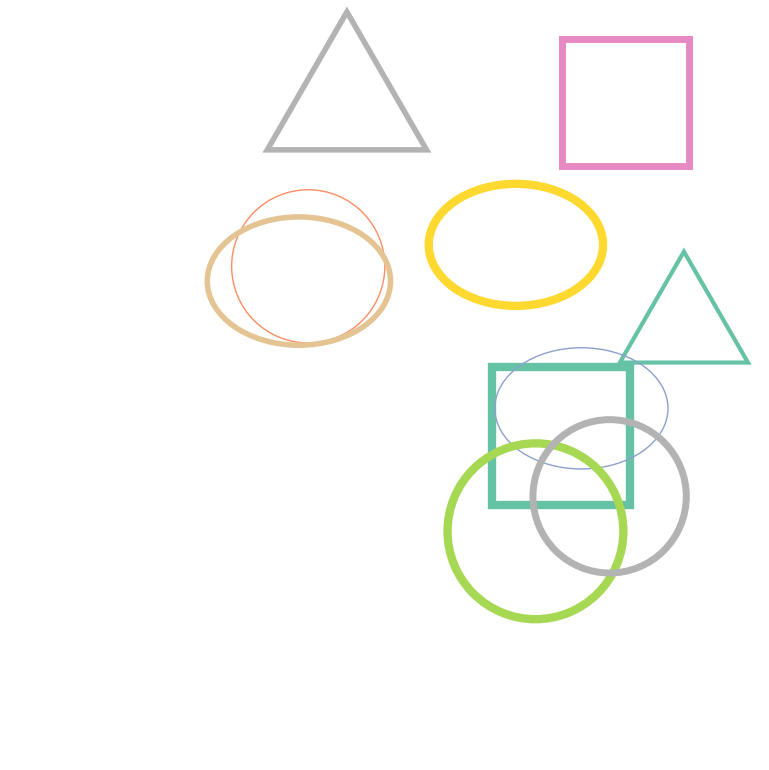[{"shape": "triangle", "thickness": 1.5, "radius": 0.48, "center": [0.888, 0.577]}, {"shape": "square", "thickness": 3, "radius": 0.45, "center": [0.728, 0.434]}, {"shape": "circle", "thickness": 0.5, "radius": 0.5, "center": [0.4, 0.654]}, {"shape": "oval", "thickness": 0.5, "radius": 0.56, "center": [0.755, 0.47]}, {"shape": "square", "thickness": 2.5, "radius": 0.41, "center": [0.812, 0.867]}, {"shape": "circle", "thickness": 3, "radius": 0.57, "center": [0.695, 0.31]}, {"shape": "oval", "thickness": 3, "radius": 0.57, "center": [0.67, 0.682]}, {"shape": "oval", "thickness": 2, "radius": 0.59, "center": [0.388, 0.635]}, {"shape": "triangle", "thickness": 2, "radius": 0.6, "center": [0.451, 0.865]}, {"shape": "circle", "thickness": 2.5, "radius": 0.5, "center": [0.792, 0.355]}]